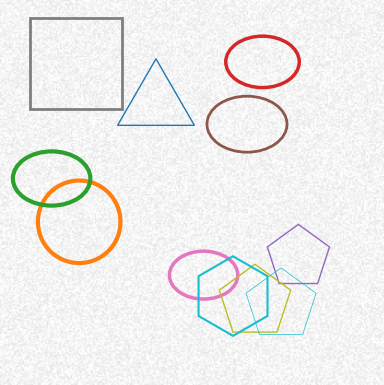[{"shape": "triangle", "thickness": 1, "radius": 0.58, "center": [0.405, 0.732]}, {"shape": "circle", "thickness": 3, "radius": 0.54, "center": [0.206, 0.424]}, {"shape": "oval", "thickness": 3, "radius": 0.5, "center": [0.134, 0.536]}, {"shape": "oval", "thickness": 2.5, "radius": 0.48, "center": [0.682, 0.839]}, {"shape": "pentagon", "thickness": 1, "radius": 0.42, "center": [0.775, 0.332]}, {"shape": "oval", "thickness": 2, "radius": 0.52, "center": [0.642, 0.677]}, {"shape": "oval", "thickness": 2.5, "radius": 0.44, "center": [0.529, 0.285]}, {"shape": "square", "thickness": 2, "radius": 0.59, "center": [0.198, 0.835]}, {"shape": "pentagon", "thickness": 1, "radius": 0.49, "center": [0.662, 0.216]}, {"shape": "hexagon", "thickness": 1.5, "radius": 0.52, "center": [0.605, 0.231]}, {"shape": "pentagon", "thickness": 0.5, "radius": 0.48, "center": [0.73, 0.209]}]